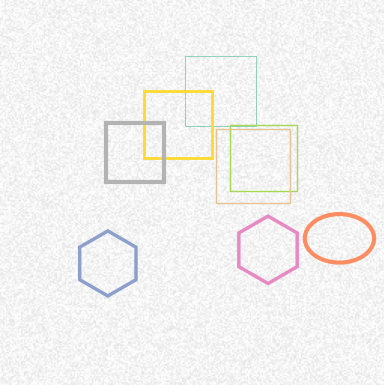[{"shape": "square", "thickness": 0.5, "radius": 0.46, "center": [0.572, 0.764]}, {"shape": "oval", "thickness": 3, "radius": 0.45, "center": [0.882, 0.381]}, {"shape": "hexagon", "thickness": 2.5, "radius": 0.42, "center": [0.28, 0.316]}, {"shape": "hexagon", "thickness": 2.5, "radius": 0.44, "center": [0.696, 0.351]}, {"shape": "square", "thickness": 1, "radius": 0.43, "center": [0.684, 0.589]}, {"shape": "square", "thickness": 2, "radius": 0.44, "center": [0.462, 0.676]}, {"shape": "square", "thickness": 1, "radius": 0.48, "center": [0.657, 0.569]}, {"shape": "square", "thickness": 3, "radius": 0.38, "center": [0.351, 0.604]}]